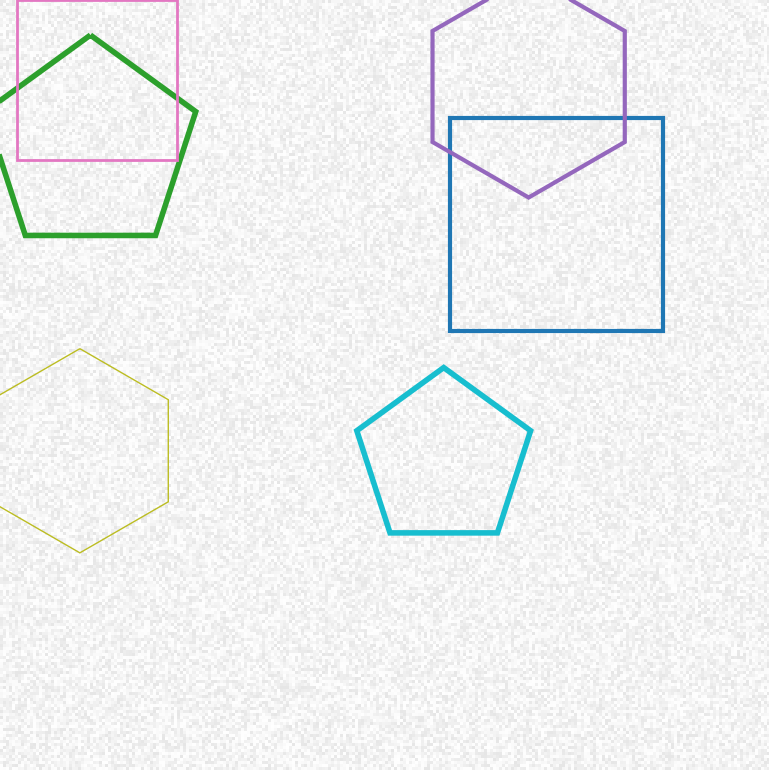[{"shape": "square", "thickness": 1.5, "radius": 0.69, "center": [0.723, 0.709]}, {"shape": "pentagon", "thickness": 2, "radius": 0.72, "center": [0.117, 0.811]}, {"shape": "hexagon", "thickness": 1.5, "radius": 0.72, "center": [0.687, 0.888]}, {"shape": "square", "thickness": 1, "radius": 0.52, "center": [0.127, 0.897]}, {"shape": "hexagon", "thickness": 0.5, "radius": 0.66, "center": [0.104, 0.415]}, {"shape": "pentagon", "thickness": 2, "radius": 0.59, "center": [0.576, 0.404]}]